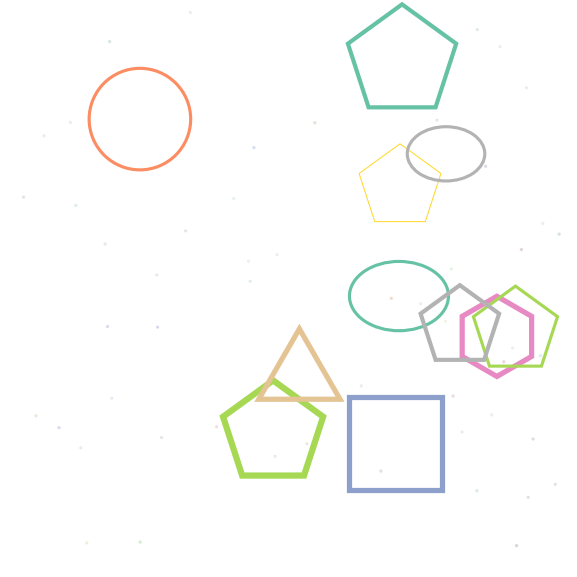[{"shape": "oval", "thickness": 1.5, "radius": 0.43, "center": [0.691, 0.486]}, {"shape": "pentagon", "thickness": 2, "radius": 0.49, "center": [0.696, 0.893]}, {"shape": "circle", "thickness": 1.5, "radius": 0.44, "center": [0.242, 0.793]}, {"shape": "square", "thickness": 2.5, "radius": 0.4, "center": [0.685, 0.231]}, {"shape": "hexagon", "thickness": 2.5, "radius": 0.35, "center": [0.86, 0.417]}, {"shape": "pentagon", "thickness": 1.5, "radius": 0.38, "center": [0.893, 0.427]}, {"shape": "pentagon", "thickness": 3, "radius": 0.46, "center": [0.473, 0.249]}, {"shape": "pentagon", "thickness": 0.5, "radius": 0.37, "center": [0.693, 0.676]}, {"shape": "triangle", "thickness": 2.5, "radius": 0.41, "center": [0.518, 0.348]}, {"shape": "pentagon", "thickness": 2, "radius": 0.36, "center": [0.796, 0.434]}, {"shape": "oval", "thickness": 1.5, "radius": 0.34, "center": [0.772, 0.733]}]